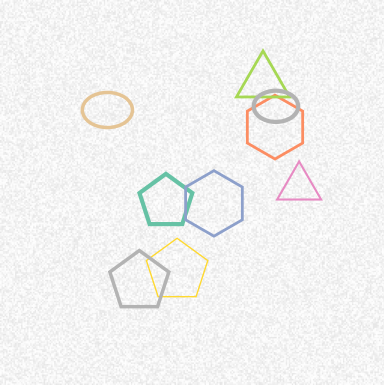[{"shape": "pentagon", "thickness": 3, "radius": 0.36, "center": [0.431, 0.476]}, {"shape": "hexagon", "thickness": 2, "radius": 0.41, "center": [0.714, 0.67]}, {"shape": "hexagon", "thickness": 2, "radius": 0.43, "center": [0.556, 0.472]}, {"shape": "triangle", "thickness": 1.5, "radius": 0.33, "center": [0.777, 0.515]}, {"shape": "triangle", "thickness": 2, "radius": 0.4, "center": [0.683, 0.788]}, {"shape": "pentagon", "thickness": 1, "radius": 0.42, "center": [0.46, 0.297]}, {"shape": "oval", "thickness": 2.5, "radius": 0.33, "center": [0.279, 0.714]}, {"shape": "pentagon", "thickness": 2.5, "radius": 0.4, "center": [0.362, 0.269]}, {"shape": "oval", "thickness": 3, "radius": 0.29, "center": [0.717, 0.724]}]